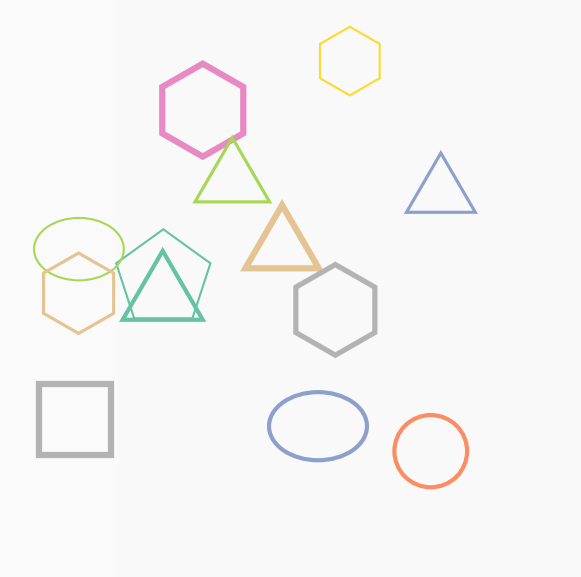[{"shape": "triangle", "thickness": 2, "radius": 0.4, "center": [0.28, 0.485]}, {"shape": "pentagon", "thickness": 1, "radius": 0.43, "center": [0.281, 0.517]}, {"shape": "circle", "thickness": 2, "radius": 0.31, "center": [0.741, 0.218]}, {"shape": "oval", "thickness": 2, "radius": 0.42, "center": [0.547, 0.261]}, {"shape": "triangle", "thickness": 1.5, "radius": 0.34, "center": [0.758, 0.666]}, {"shape": "hexagon", "thickness": 3, "radius": 0.4, "center": [0.349, 0.808]}, {"shape": "oval", "thickness": 1, "radius": 0.39, "center": [0.136, 0.568]}, {"shape": "triangle", "thickness": 1.5, "radius": 0.37, "center": [0.4, 0.687]}, {"shape": "hexagon", "thickness": 1, "radius": 0.3, "center": [0.602, 0.893]}, {"shape": "triangle", "thickness": 3, "radius": 0.36, "center": [0.485, 0.571]}, {"shape": "hexagon", "thickness": 1.5, "radius": 0.35, "center": [0.135, 0.491]}, {"shape": "hexagon", "thickness": 2.5, "radius": 0.39, "center": [0.577, 0.463]}, {"shape": "square", "thickness": 3, "radius": 0.31, "center": [0.129, 0.273]}]